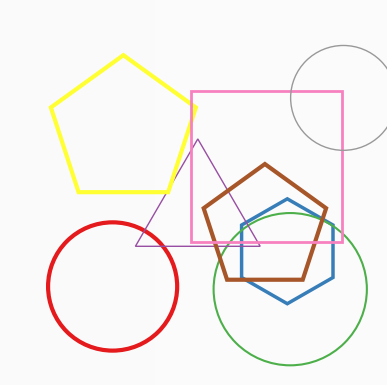[{"shape": "circle", "thickness": 3, "radius": 0.83, "center": [0.291, 0.256]}, {"shape": "hexagon", "thickness": 2.5, "radius": 0.68, "center": [0.741, 0.347]}, {"shape": "circle", "thickness": 1.5, "radius": 0.99, "center": [0.749, 0.249]}, {"shape": "triangle", "thickness": 1, "radius": 0.93, "center": [0.51, 0.453]}, {"shape": "pentagon", "thickness": 3, "radius": 0.98, "center": [0.318, 0.66]}, {"shape": "pentagon", "thickness": 3, "radius": 0.83, "center": [0.684, 0.408]}, {"shape": "square", "thickness": 2, "radius": 0.98, "center": [0.687, 0.568]}, {"shape": "circle", "thickness": 1, "radius": 0.68, "center": [0.886, 0.746]}]